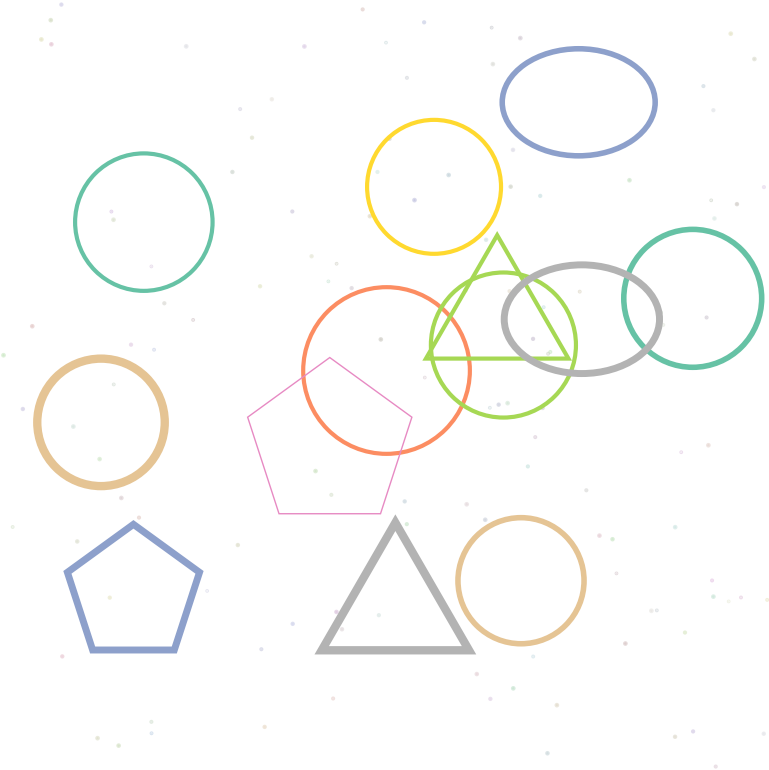[{"shape": "circle", "thickness": 1.5, "radius": 0.45, "center": [0.187, 0.712]}, {"shape": "circle", "thickness": 2, "radius": 0.45, "center": [0.9, 0.613]}, {"shape": "circle", "thickness": 1.5, "radius": 0.54, "center": [0.502, 0.519]}, {"shape": "pentagon", "thickness": 2.5, "radius": 0.45, "center": [0.173, 0.229]}, {"shape": "oval", "thickness": 2, "radius": 0.5, "center": [0.752, 0.867]}, {"shape": "pentagon", "thickness": 0.5, "radius": 0.56, "center": [0.428, 0.424]}, {"shape": "circle", "thickness": 1.5, "radius": 0.47, "center": [0.654, 0.552]}, {"shape": "triangle", "thickness": 1.5, "radius": 0.53, "center": [0.646, 0.588]}, {"shape": "circle", "thickness": 1.5, "radius": 0.43, "center": [0.564, 0.757]}, {"shape": "circle", "thickness": 3, "radius": 0.41, "center": [0.131, 0.451]}, {"shape": "circle", "thickness": 2, "radius": 0.41, "center": [0.677, 0.246]}, {"shape": "oval", "thickness": 2.5, "radius": 0.5, "center": [0.756, 0.585]}, {"shape": "triangle", "thickness": 3, "radius": 0.55, "center": [0.513, 0.211]}]